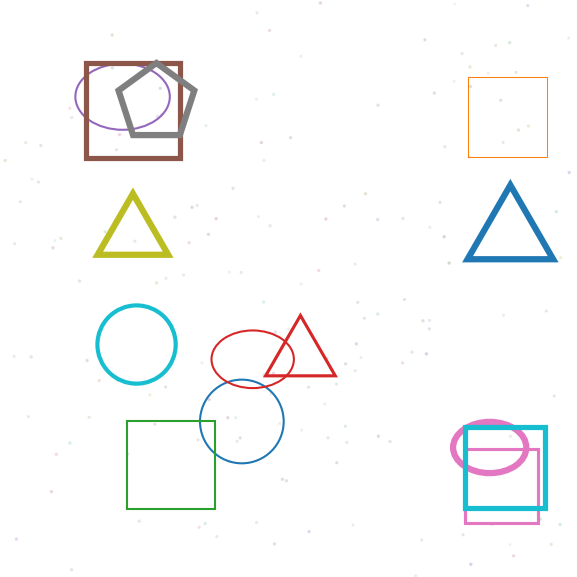[{"shape": "triangle", "thickness": 3, "radius": 0.43, "center": [0.884, 0.593]}, {"shape": "circle", "thickness": 1, "radius": 0.36, "center": [0.419, 0.269]}, {"shape": "square", "thickness": 0.5, "radius": 0.34, "center": [0.879, 0.797]}, {"shape": "square", "thickness": 1, "radius": 0.38, "center": [0.296, 0.194]}, {"shape": "oval", "thickness": 1, "radius": 0.36, "center": [0.438, 0.377]}, {"shape": "triangle", "thickness": 1.5, "radius": 0.35, "center": [0.52, 0.383]}, {"shape": "oval", "thickness": 1, "radius": 0.41, "center": [0.212, 0.832]}, {"shape": "square", "thickness": 2.5, "radius": 0.41, "center": [0.23, 0.808]}, {"shape": "oval", "thickness": 3, "radius": 0.32, "center": [0.848, 0.224]}, {"shape": "square", "thickness": 1.5, "radius": 0.32, "center": [0.868, 0.158]}, {"shape": "pentagon", "thickness": 3, "radius": 0.34, "center": [0.271, 0.821]}, {"shape": "triangle", "thickness": 3, "radius": 0.35, "center": [0.23, 0.593]}, {"shape": "circle", "thickness": 2, "radius": 0.34, "center": [0.236, 0.403]}, {"shape": "square", "thickness": 2.5, "radius": 0.35, "center": [0.875, 0.189]}]